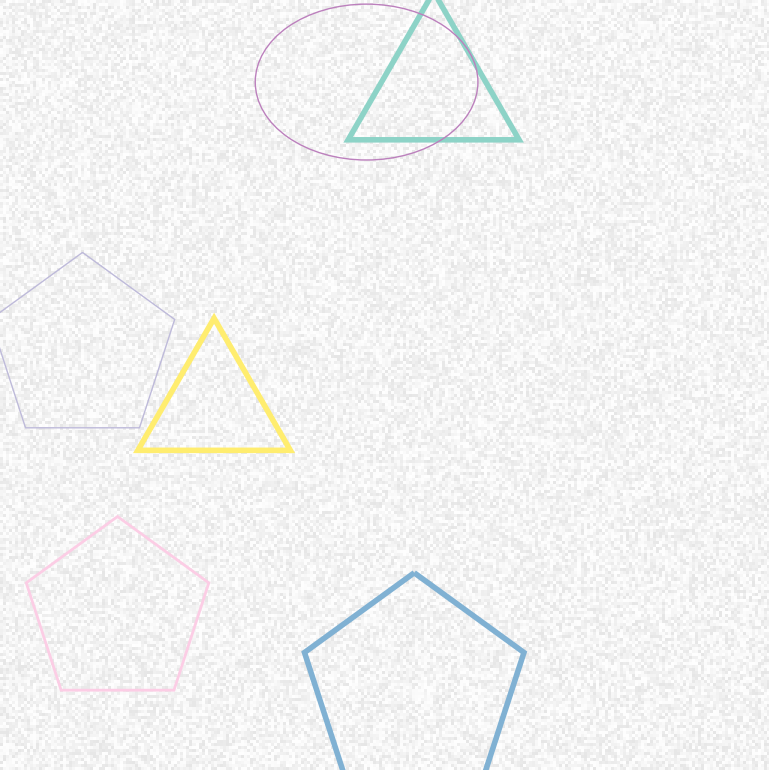[{"shape": "triangle", "thickness": 2, "radius": 0.64, "center": [0.563, 0.883]}, {"shape": "pentagon", "thickness": 0.5, "radius": 0.63, "center": [0.107, 0.546]}, {"shape": "pentagon", "thickness": 2, "radius": 0.75, "center": [0.538, 0.106]}, {"shape": "pentagon", "thickness": 1, "radius": 0.62, "center": [0.153, 0.205]}, {"shape": "oval", "thickness": 0.5, "radius": 0.72, "center": [0.476, 0.893]}, {"shape": "triangle", "thickness": 2, "radius": 0.57, "center": [0.278, 0.472]}]